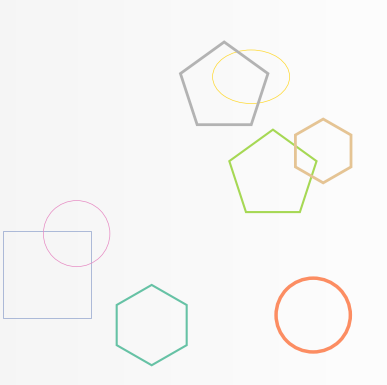[{"shape": "hexagon", "thickness": 1.5, "radius": 0.52, "center": [0.391, 0.156]}, {"shape": "circle", "thickness": 2.5, "radius": 0.48, "center": [0.808, 0.182]}, {"shape": "square", "thickness": 0.5, "radius": 0.57, "center": [0.121, 0.287]}, {"shape": "circle", "thickness": 0.5, "radius": 0.43, "center": [0.198, 0.393]}, {"shape": "pentagon", "thickness": 1.5, "radius": 0.59, "center": [0.704, 0.545]}, {"shape": "oval", "thickness": 0.5, "radius": 0.5, "center": [0.648, 0.801]}, {"shape": "hexagon", "thickness": 2, "radius": 0.41, "center": [0.834, 0.608]}, {"shape": "pentagon", "thickness": 2, "radius": 0.59, "center": [0.579, 0.772]}]